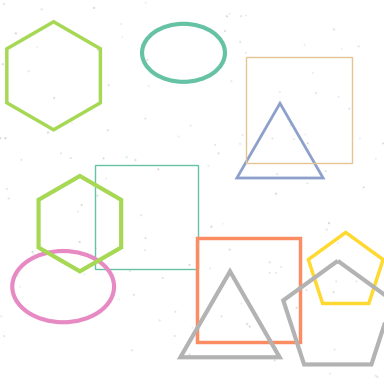[{"shape": "square", "thickness": 1, "radius": 0.67, "center": [0.381, 0.436]}, {"shape": "oval", "thickness": 3, "radius": 0.54, "center": [0.477, 0.863]}, {"shape": "square", "thickness": 2.5, "radius": 0.67, "center": [0.646, 0.247]}, {"shape": "triangle", "thickness": 2, "radius": 0.65, "center": [0.727, 0.602]}, {"shape": "oval", "thickness": 3, "radius": 0.66, "center": [0.164, 0.255]}, {"shape": "hexagon", "thickness": 2.5, "radius": 0.7, "center": [0.139, 0.803]}, {"shape": "hexagon", "thickness": 3, "radius": 0.62, "center": [0.207, 0.419]}, {"shape": "pentagon", "thickness": 2.5, "radius": 0.51, "center": [0.898, 0.294]}, {"shape": "square", "thickness": 1, "radius": 0.69, "center": [0.777, 0.714]}, {"shape": "pentagon", "thickness": 3, "radius": 0.74, "center": [0.877, 0.174]}, {"shape": "triangle", "thickness": 3, "radius": 0.74, "center": [0.597, 0.146]}]